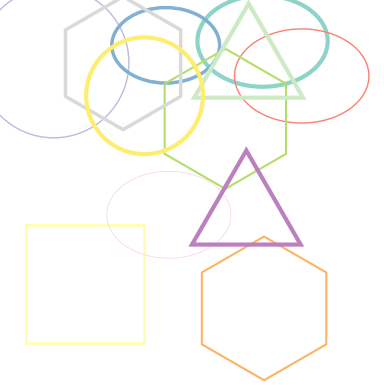[{"shape": "oval", "thickness": 3, "radius": 0.85, "center": [0.682, 0.893]}, {"shape": "square", "thickness": 2, "radius": 0.77, "center": [0.221, 0.262]}, {"shape": "circle", "thickness": 1, "radius": 0.98, "center": [0.139, 0.837]}, {"shape": "oval", "thickness": 1, "radius": 0.87, "center": [0.784, 0.803]}, {"shape": "oval", "thickness": 2.5, "radius": 0.7, "center": [0.43, 0.882]}, {"shape": "hexagon", "thickness": 1.5, "radius": 0.93, "center": [0.686, 0.199]}, {"shape": "hexagon", "thickness": 1.5, "radius": 0.91, "center": [0.585, 0.691]}, {"shape": "oval", "thickness": 0.5, "radius": 0.81, "center": [0.439, 0.442]}, {"shape": "hexagon", "thickness": 2.5, "radius": 0.86, "center": [0.32, 0.836]}, {"shape": "triangle", "thickness": 3, "radius": 0.81, "center": [0.64, 0.446]}, {"shape": "triangle", "thickness": 3, "radius": 0.82, "center": [0.646, 0.828]}, {"shape": "circle", "thickness": 3, "radius": 0.76, "center": [0.375, 0.751]}]